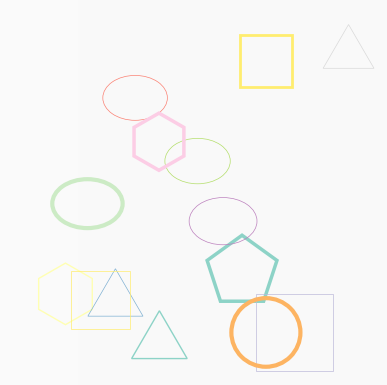[{"shape": "triangle", "thickness": 1, "radius": 0.41, "center": [0.411, 0.11]}, {"shape": "pentagon", "thickness": 2.5, "radius": 0.47, "center": [0.625, 0.294]}, {"shape": "hexagon", "thickness": 1, "radius": 0.4, "center": [0.169, 0.237]}, {"shape": "square", "thickness": 0.5, "radius": 0.5, "center": [0.759, 0.136]}, {"shape": "oval", "thickness": 0.5, "radius": 0.42, "center": [0.349, 0.746]}, {"shape": "triangle", "thickness": 0.5, "radius": 0.41, "center": [0.298, 0.22]}, {"shape": "circle", "thickness": 3, "radius": 0.45, "center": [0.686, 0.136]}, {"shape": "oval", "thickness": 0.5, "radius": 0.42, "center": [0.51, 0.582]}, {"shape": "hexagon", "thickness": 2.5, "radius": 0.37, "center": [0.41, 0.632]}, {"shape": "triangle", "thickness": 0.5, "radius": 0.38, "center": [0.899, 0.861]}, {"shape": "oval", "thickness": 0.5, "radius": 0.44, "center": [0.576, 0.426]}, {"shape": "oval", "thickness": 3, "radius": 0.45, "center": [0.226, 0.471]}, {"shape": "square", "thickness": 2, "radius": 0.34, "center": [0.686, 0.842]}, {"shape": "square", "thickness": 0.5, "radius": 0.38, "center": [0.26, 0.221]}]